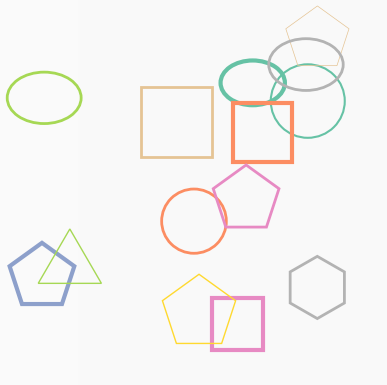[{"shape": "oval", "thickness": 3, "radius": 0.42, "center": [0.652, 0.785]}, {"shape": "circle", "thickness": 1.5, "radius": 0.48, "center": [0.794, 0.738]}, {"shape": "circle", "thickness": 2, "radius": 0.42, "center": [0.501, 0.426]}, {"shape": "square", "thickness": 3, "radius": 0.38, "center": [0.678, 0.655]}, {"shape": "pentagon", "thickness": 3, "radius": 0.44, "center": [0.108, 0.281]}, {"shape": "pentagon", "thickness": 2, "radius": 0.45, "center": [0.635, 0.482]}, {"shape": "square", "thickness": 3, "radius": 0.33, "center": [0.613, 0.159]}, {"shape": "oval", "thickness": 2, "radius": 0.48, "center": [0.114, 0.746]}, {"shape": "triangle", "thickness": 1, "radius": 0.47, "center": [0.18, 0.311]}, {"shape": "pentagon", "thickness": 1, "radius": 0.5, "center": [0.514, 0.188]}, {"shape": "pentagon", "thickness": 0.5, "radius": 0.43, "center": [0.819, 0.899]}, {"shape": "square", "thickness": 2, "radius": 0.46, "center": [0.456, 0.684]}, {"shape": "oval", "thickness": 2, "radius": 0.48, "center": [0.79, 0.832]}, {"shape": "hexagon", "thickness": 2, "radius": 0.4, "center": [0.819, 0.253]}]